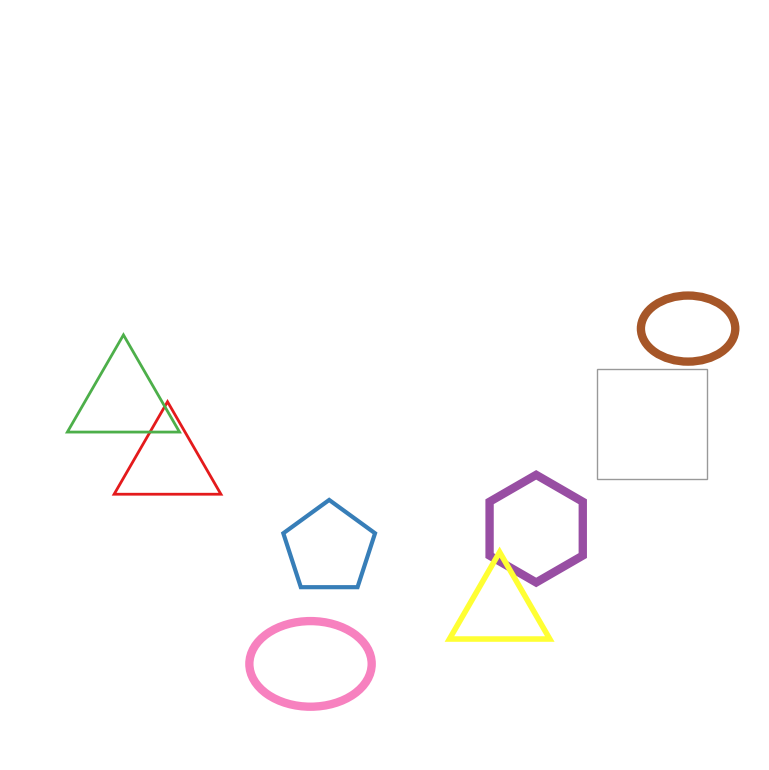[{"shape": "triangle", "thickness": 1, "radius": 0.4, "center": [0.218, 0.398]}, {"shape": "pentagon", "thickness": 1.5, "radius": 0.31, "center": [0.428, 0.288]}, {"shape": "triangle", "thickness": 1, "radius": 0.42, "center": [0.16, 0.481]}, {"shape": "hexagon", "thickness": 3, "radius": 0.35, "center": [0.696, 0.313]}, {"shape": "triangle", "thickness": 2, "radius": 0.38, "center": [0.649, 0.208]}, {"shape": "oval", "thickness": 3, "radius": 0.31, "center": [0.894, 0.573]}, {"shape": "oval", "thickness": 3, "radius": 0.4, "center": [0.403, 0.138]}, {"shape": "square", "thickness": 0.5, "radius": 0.36, "center": [0.846, 0.45]}]